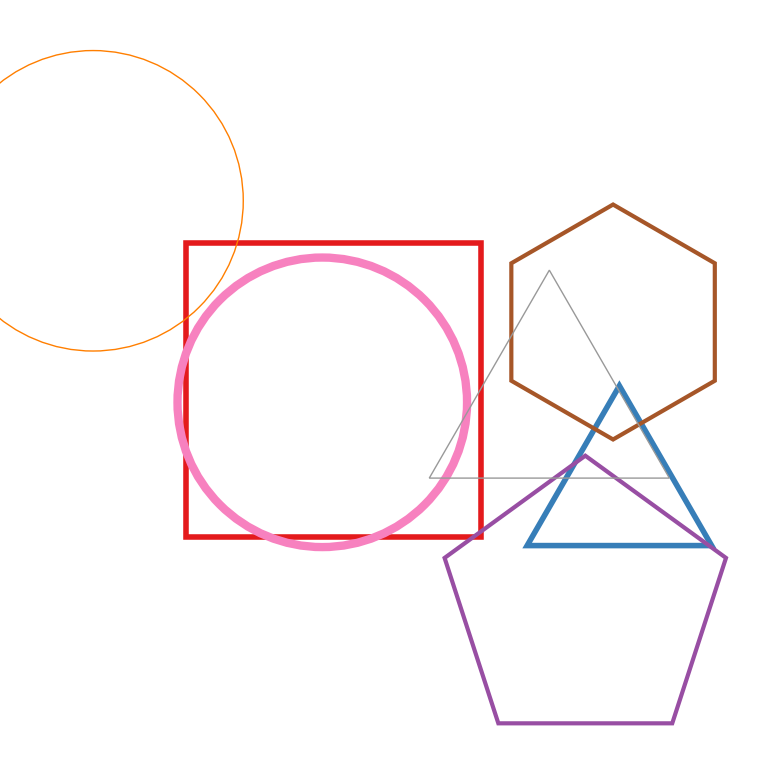[{"shape": "square", "thickness": 2, "radius": 0.95, "center": [0.433, 0.493]}, {"shape": "triangle", "thickness": 2, "radius": 0.69, "center": [0.804, 0.361]}, {"shape": "pentagon", "thickness": 1.5, "radius": 0.96, "center": [0.76, 0.216]}, {"shape": "circle", "thickness": 0.5, "radius": 0.98, "center": [0.121, 0.739]}, {"shape": "hexagon", "thickness": 1.5, "radius": 0.76, "center": [0.796, 0.582]}, {"shape": "circle", "thickness": 3, "radius": 0.94, "center": [0.419, 0.478]}, {"shape": "triangle", "thickness": 0.5, "radius": 0.9, "center": [0.713, 0.469]}]